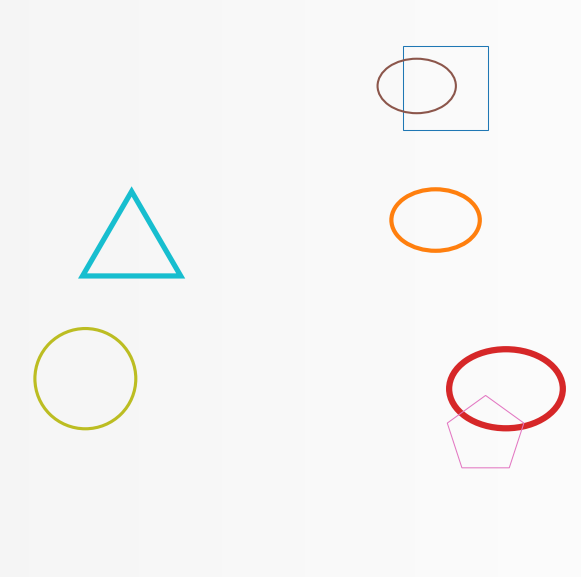[{"shape": "square", "thickness": 0.5, "radius": 0.36, "center": [0.767, 0.846]}, {"shape": "oval", "thickness": 2, "radius": 0.38, "center": [0.749, 0.618]}, {"shape": "oval", "thickness": 3, "radius": 0.49, "center": [0.871, 0.326]}, {"shape": "oval", "thickness": 1, "radius": 0.34, "center": [0.717, 0.85]}, {"shape": "pentagon", "thickness": 0.5, "radius": 0.35, "center": [0.835, 0.245]}, {"shape": "circle", "thickness": 1.5, "radius": 0.43, "center": [0.147, 0.343]}, {"shape": "triangle", "thickness": 2.5, "radius": 0.49, "center": [0.226, 0.57]}]